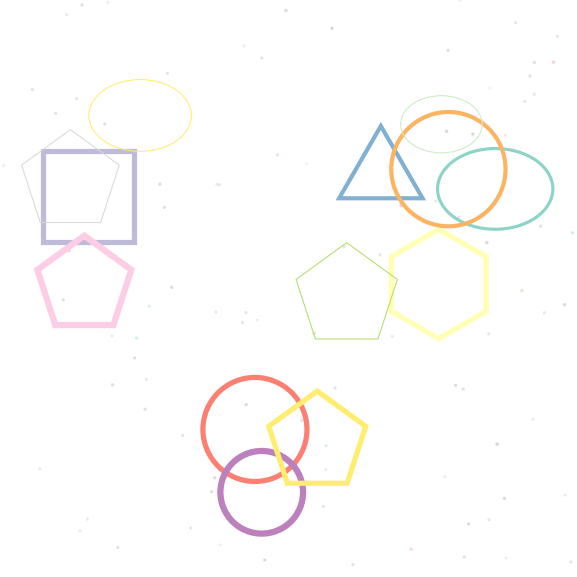[{"shape": "oval", "thickness": 1.5, "radius": 0.5, "center": [0.858, 0.672]}, {"shape": "hexagon", "thickness": 2.5, "radius": 0.47, "center": [0.76, 0.507]}, {"shape": "square", "thickness": 2.5, "radius": 0.39, "center": [0.154, 0.659]}, {"shape": "circle", "thickness": 2.5, "radius": 0.45, "center": [0.441, 0.255]}, {"shape": "triangle", "thickness": 2, "radius": 0.42, "center": [0.659, 0.698]}, {"shape": "circle", "thickness": 2, "radius": 0.49, "center": [0.776, 0.706]}, {"shape": "pentagon", "thickness": 0.5, "radius": 0.46, "center": [0.6, 0.487]}, {"shape": "pentagon", "thickness": 3, "radius": 0.43, "center": [0.146, 0.505]}, {"shape": "pentagon", "thickness": 0.5, "radius": 0.44, "center": [0.122, 0.686]}, {"shape": "circle", "thickness": 3, "radius": 0.36, "center": [0.453, 0.147]}, {"shape": "oval", "thickness": 0.5, "radius": 0.35, "center": [0.764, 0.784]}, {"shape": "oval", "thickness": 0.5, "radius": 0.44, "center": [0.243, 0.799]}, {"shape": "pentagon", "thickness": 2.5, "radius": 0.44, "center": [0.549, 0.234]}]